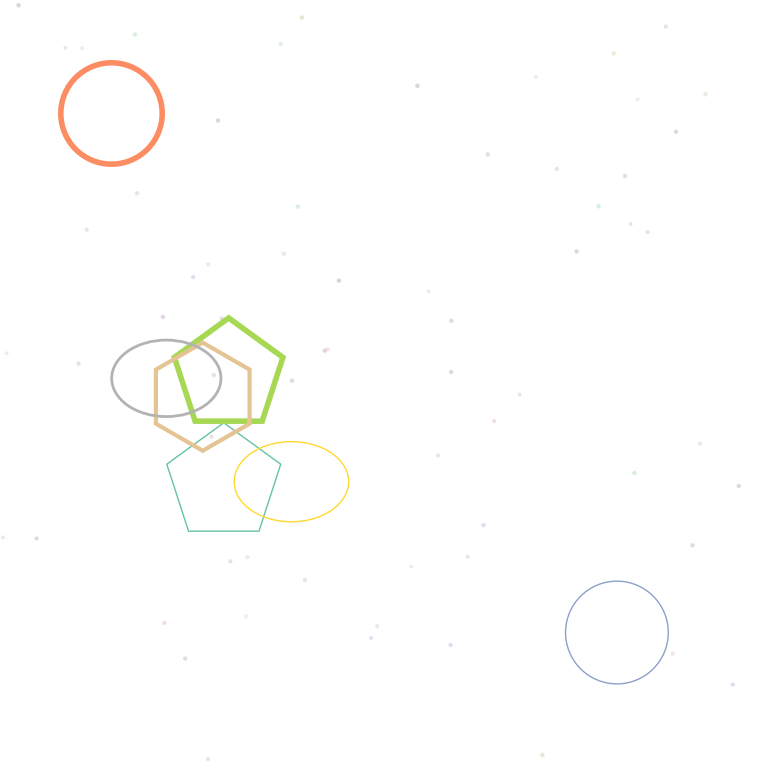[{"shape": "pentagon", "thickness": 0.5, "radius": 0.39, "center": [0.291, 0.373]}, {"shape": "circle", "thickness": 2, "radius": 0.33, "center": [0.145, 0.853]}, {"shape": "circle", "thickness": 0.5, "radius": 0.33, "center": [0.801, 0.179]}, {"shape": "pentagon", "thickness": 2, "radius": 0.37, "center": [0.297, 0.513]}, {"shape": "oval", "thickness": 0.5, "radius": 0.37, "center": [0.378, 0.374]}, {"shape": "hexagon", "thickness": 1.5, "radius": 0.35, "center": [0.263, 0.485]}, {"shape": "oval", "thickness": 1, "radius": 0.35, "center": [0.216, 0.509]}]